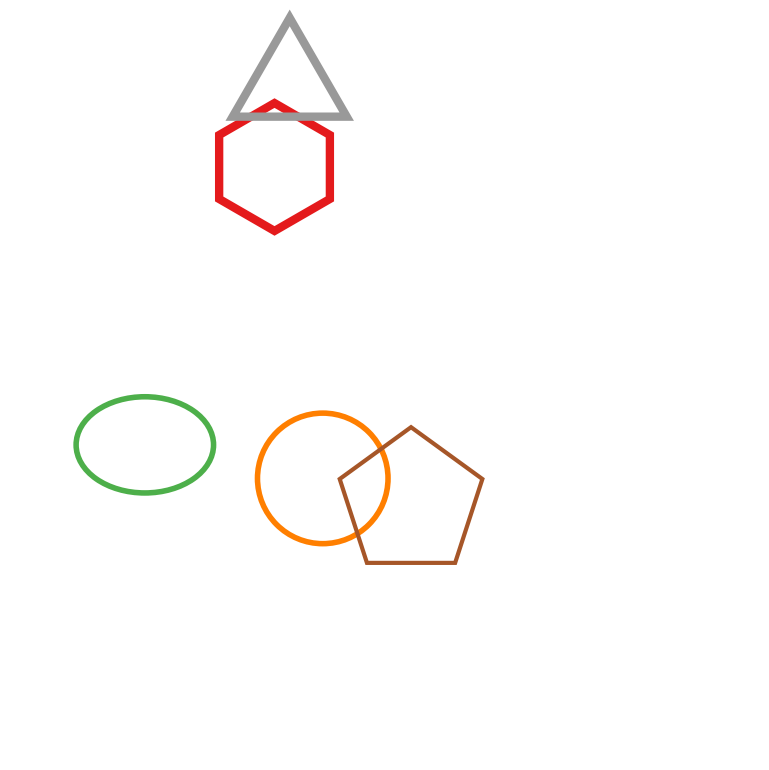[{"shape": "hexagon", "thickness": 3, "radius": 0.42, "center": [0.357, 0.783]}, {"shape": "oval", "thickness": 2, "radius": 0.45, "center": [0.188, 0.422]}, {"shape": "circle", "thickness": 2, "radius": 0.42, "center": [0.419, 0.379]}, {"shape": "pentagon", "thickness": 1.5, "radius": 0.49, "center": [0.534, 0.348]}, {"shape": "triangle", "thickness": 3, "radius": 0.43, "center": [0.376, 0.891]}]